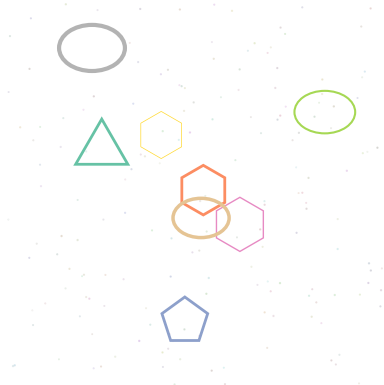[{"shape": "triangle", "thickness": 2, "radius": 0.39, "center": [0.264, 0.612]}, {"shape": "hexagon", "thickness": 2, "radius": 0.32, "center": [0.528, 0.506]}, {"shape": "pentagon", "thickness": 2, "radius": 0.31, "center": [0.48, 0.166]}, {"shape": "hexagon", "thickness": 1, "radius": 0.35, "center": [0.623, 0.417]}, {"shape": "oval", "thickness": 1.5, "radius": 0.39, "center": [0.844, 0.709]}, {"shape": "hexagon", "thickness": 0.5, "radius": 0.31, "center": [0.419, 0.649]}, {"shape": "oval", "thickness": 2.5, "radius": 0.36, "center": [0.522, 0.434]}, {"shape": "oval", "thickness": 3, "radius": 0.43, "center": [0.239, 0.875]}]